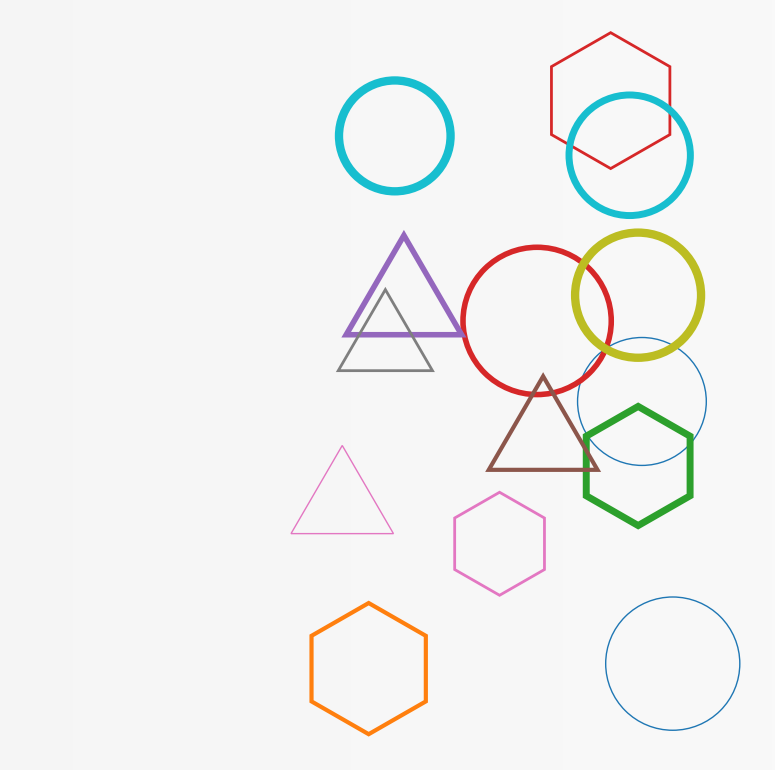[{"shape": "circle", "thickness": 0.5, "radius": 0.42, "center": [0.828, 0.479]}, {"shape": "circle", "thickness": 0.5, "radius": 0.43, "center": [0.868, 0.138]}, {"shape": "hexagon", "thickness": 1.5, "radius": 0.43, "center": [0.476, 0.132]}, {"shape": "hexagon", "thickness": 2.5, "radius": 0.39, "center": [0.823, 0.395]}, {"shape": "circle", "thickness": 2, "radius": 0.48, "center": [0.693, 0.583]}, {"shape": "hexagon", "thickness": 1, "radius": 0.44, "center": [0.788, 0.869]}, {"shape": "triangle", "thickness": 2, "radius": 0.43, "center": [0.521, 0.608]}, {"shape": "triangle", "thickness": 1.5, "radius": 0.4, "center": [0.701, 0.43]}, {"shape": "triangle", "thickness": 0.5, "radius": 0.38, "center": [0.442, 0.345]}, {"shape": "hexagon", "thickness": 1, "radius": 0.33, "center": [0.645, 0.294]}, {"shape": "triangle", "thickness": 1, "radius": 0.35, "center": [0.497, 0.554]}, {"shape": "circle", "thickness": 3, "radius": 0.41, "center": [0.823, 0.617]}, {"shape": "circle", "thickness": 3, "radius": 0.36, "center": [0.509, 0.824]}, {"shape": "circle", "thickness": 2.5, "radius": 0.39, "center": [0.812, 0.798]}]